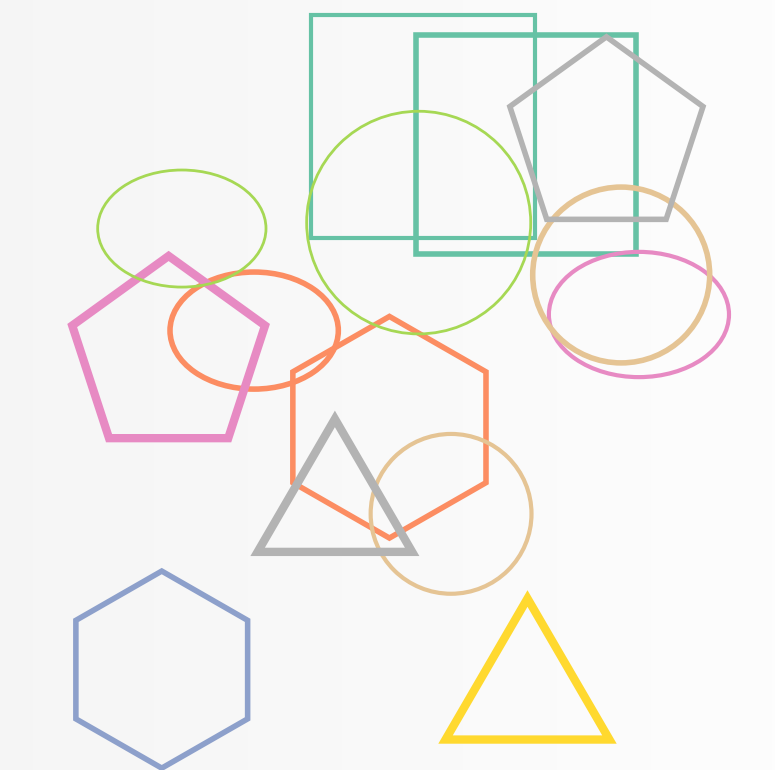[{"shape": "square", "thickness": 2, "radius": 0.71, "center": [0.679, 0.812]}, {"shape": "square", "thickness": 1.5, "radius": 0.72, "center": [0.546, 0.836]}, {"shape": "oval", "thickness": 2, "radius": 0.54, "center": [0.328, 0.571]}, {"shape": "hexagon", "thickness": 2, "radius": 0.72, "center": [0.502, 0.445]}, {"shape": "hexagon", "thickness": 2, "radius": 0.64, "center": [0.209, 0.13]}, {"shape": "pentagon", "thickness": 3, "radius": 0.65, "center": [0.218, 0.537]}, {"shape": "oval", "thickness": 1.5, "radius": 0.58, "center": [0.824, 0.592]}, {"shape": "oval", "thickness": 1, "radius": 0.54, "center": [0.235, 0.703]}, {"shape": "circle", "thickness": 1, "radius": 0.72, "center": [0.54, 0.711]}, {"shape": "triangle", "thickness": 3, "radius": 0.61, "center": [0.681, 0.101]}, {"shape": "circle", "thickness": 1.5, "radius": 0.52, "center": [0.582, 0.333]}, {"shape": "circle", "thickness": 2, "radius": 0.57, "center": [0.802, 0.643]}, {"shape": "triangle", "thickness": 3, "radius": 0.58, "center": [0.432, 0.341]}, {"shape": "pentagon", "thickness": 2, "radius": 0.66, "center": [0.782, 0.821]}]